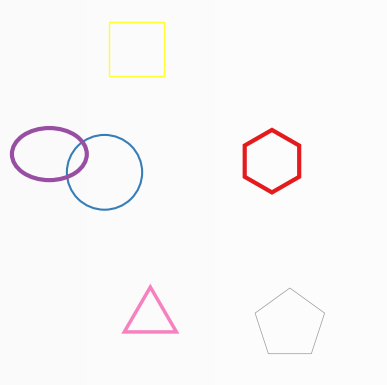[{"shape": "hexagon", "thickness": 3, "radius": 0.41, "center": [0.702, 0.581]}, {"shape": "circle", "thickness": 1.5, "radius": 0.49, "center": [0.27, 0.552]}, {"shape": "oval", "thickness": 3, "radius": 0.48, "center": [0.127, 0.6]}, {"shape": "square", "thickness": 1, "radius": 0.35, "center": [0.352, 0.872]}, {"shape": "triangle", "thickness": 2.5, "radius": 0.39, "center": [0.388, 0.177]}, {"shape": "pentagon", "thickness": 0.5, "radius": 0.47, "center": [0.748, 0.158]}]